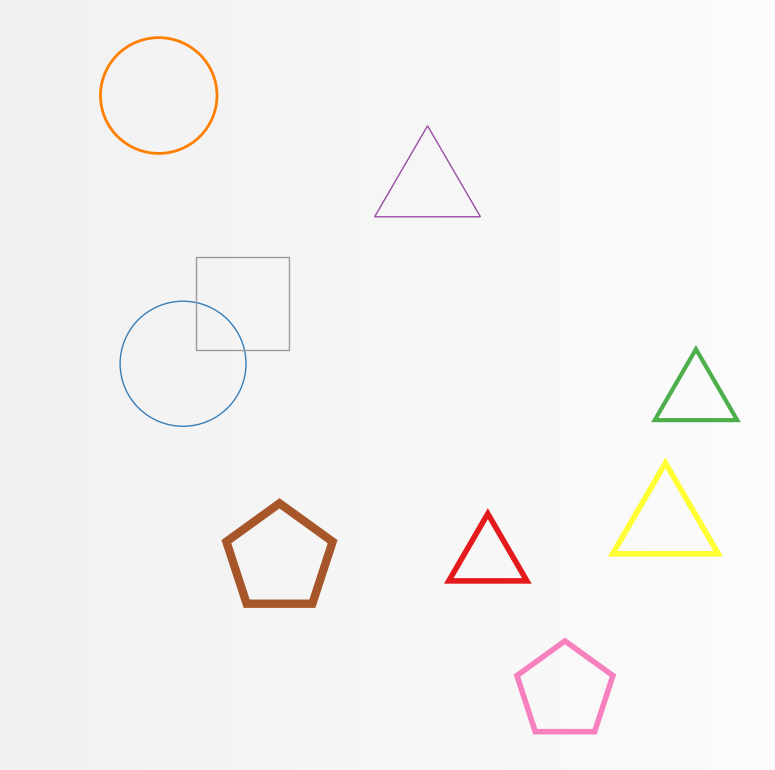[{"shape": "triangle", "thickness": 2, "radius": 0.29, "center": [0.629, 0.275]}, {"shape": "circle", "thickness": 0.5, "radius": 0.41, "center": [0.236, 0.528]}, {"shape": "triangle", "thickness": 1.5, "radius": 0.31, "center": [0.898, 0.485]}, {"shape": "triangle", "thickness": 0.5, "radius": 0.39, "center": [0.552, 0.758]}, {"shape": "circle", "thickness": 1, "radius": 0.38, "center": [0.205, 0.876]}, {"shape": "triangle", "thickness": 2, "radius": 0.39, "center": [0.859, 0.32]}, {"shape": "pentagon", "thickness": 3, "radius": 0.36, "center": [0.361, 0.274]}, {"shape": "pentagon", "thickness": 2, "radius": 0.33, "center": [0.729, 0.102]}, {"shape": "square", "thickness": 0.5, "radius": 0.3, "center": [0.313, 0.606]}]